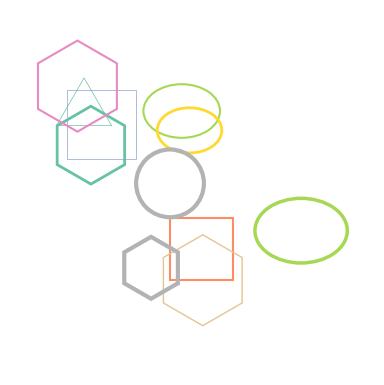[{"shape": "hexagon", "thickness": 2, "radius": 0.51, "center": [0.236, 0.623]}, {"shape": "triangle", "thickness": 0.5, "radius": 0.41, "center": [0.218, 0.715]}, {"shape": "square", "thickness": 1.5, "radius": 0.41, "center": [0.524, 0.353]}, {"shape": "square", "thickness": 0.5, "radius": 0.45, "center": [0.264, 0.676]}, {"shape": "hexagon", "thickness": 1.5, "radius": 0.59, "center": [0.201, 0.776]}, {"shape": "oval", "thickness": 2.5, "radius": 0.6, "center": [0.782, 0.401]}, {"shape": "oval", "thickness": 1.5, "radius": 0.5, "center": [0.472, 0.712]}, {"shape": "oval", "thickness": 2, "radius": 0.42, "center": [0.492, 0.661]}, {"shape": "hexagon", "thickness": 1, "radius": 0.59, "center": [0.527, 0.272]}, {"shape": "circle", "thickness": 3, "radius": 0.44, "center": [0.442, 0.524]}, {"shape": "hexagon", "thickness": 3, "radius": 0.4, "center": [0.392, 0.304]}]